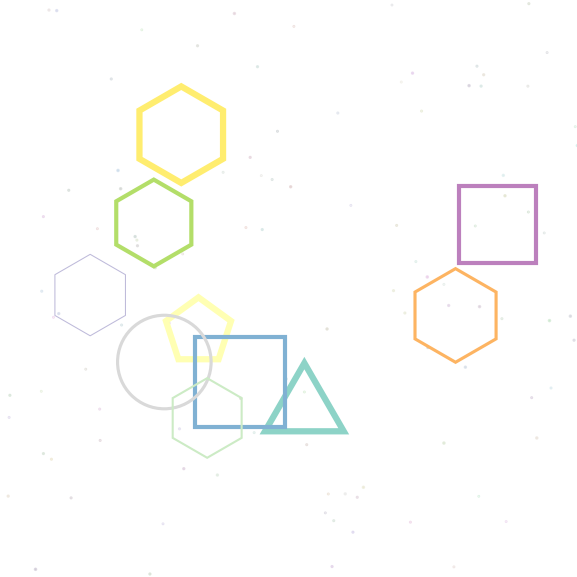[{"shape": "triangle", "thickness": 3, "radius": 0.39, "center": [0.527, 0.292]}, {"shape": "pentagon", "thickness": 3, "radius": 0.3, "center": [0.344, 0.425]}, {"shape": "hexagon", "thickness": 0.5, "radius": 0.35, "center": [0.156, 0.488]}, {"shape": "square", "thickness": 2, "radius": 0.39, "center": [0.415, 0.337]}, {"shape": "hexagon", "thickness": 1.5, "radius": 0.41, "center": [0.789, 0.453]}, {"shape": "hexagon", "thickness": 2, "radius": 0.38, "center": [0.266, 0.613]}, {"shape": "circle", "thickness": 1.5, "radius": 0.4, "center": [0.285, 0.372]}, {"shape": "square", "thickness": 2, "radius": 0.33, "center": [0.861, 0.61]}, {"shape": "hexagon", "thickness": 1, "radius": 0.34, "center": [0.359, 0.275]}, {"shape": "hexagon", "thickness": 3, "radius": 0.42, "center": [0.314, 0.766]}]